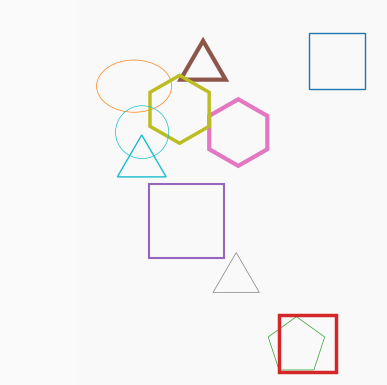[{"shape": "square", "thickness": 1, "radius": 0.36, "center": [0.871, 0.842]}, {"shape": "oval", "thickness": 0.5, "radius": 0.48, "center": [0.346, 0.776]}, {"shape": "pentagon", "thickness": 0.5, "radius": 0.38, "center": [0.765, 0.101]}, {"shape": "square", "thickness": 2.5, "radius": 0.37, "center": [0.794, 0.107]}, {"shape": "square", "thickness": 1.5, "radius": 0.48, "center": [0.481, 0.426]}, {"shape": "triangle", "thickness": 3, "radius": 0.34, "center": [0.524, 0.827]}, {"shape": "hexagon", "thickness": 3, "radius": 0.43, "center": [0.615, 0.656]}, {"shape": "triangle", "thickness": 0.5, "radius": 0.35, "center": [0.61, 0.275]}, {"shape": "hexagon", "thickness": 2.5, "radius": 0.44, "center": [0.463, 0.716]}, {"shape": "triangle", "thickness": 1, "radius": 0.36, "center": [0.366, 0.577]}, {"shape": "circle", "thickness": 0.5, "radius": 0.34, "center": [0.367, 0.657]}]